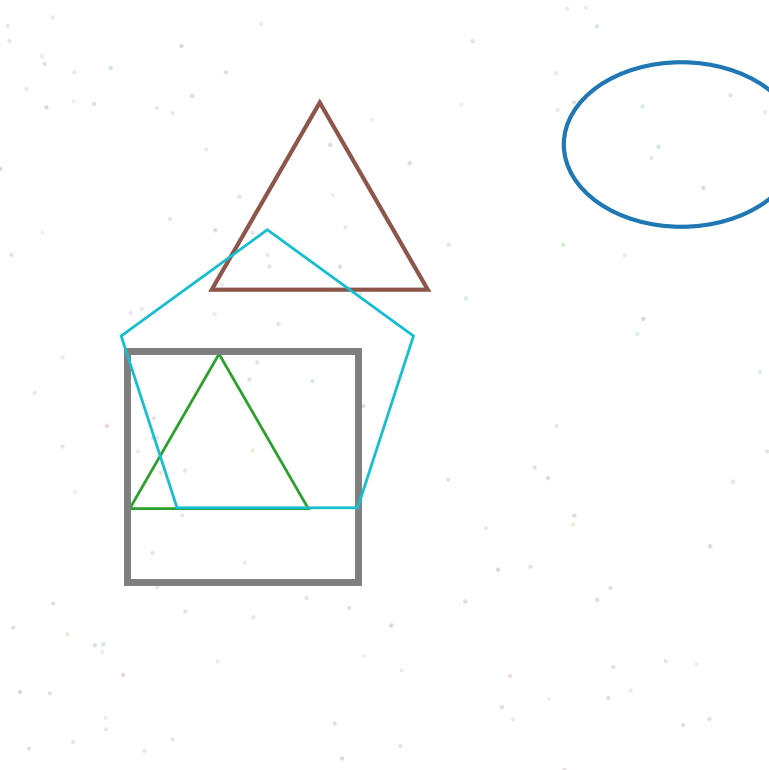[{"shape": "oval", "thickness": 1.5, "radius": 0.76, "center": [0.885, 0.812]}, {"shape": "triangle", "thickness": 1, "radius": 0.67, "center": [0.284, 0.406]}, {"shape": "triangle", "thickness": 1.5, "radius": 0.81, "center": [0.415, 0.705]}, {"shape": "square", "thickness": 2.5, "radius": 0.75, "center": [0.315, 0.394]}, {"shape": "pentagon", "thickness": 1, "radius": 1.0, "center": [0.347, 0.502]}]